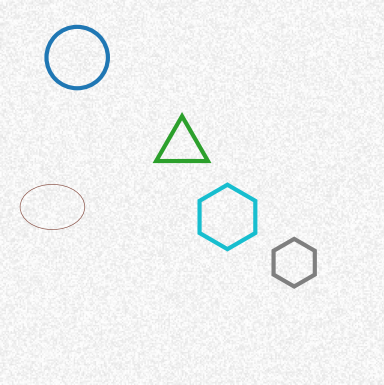[{"shape": "circle", "thickness": 3, "radius": 0.4, "center": [0.2, 0.851]}, {"shape": "triangle", "thickness": 3, "radius": 0.39, "center": [0.473, 0.621]}, {"shape": "oval", "thickness": 0.5, "radius": 0.42, "center": [0.136, 0.462]}, {"shape": "hexagon", "thickness": 3, "radius": 0.31, "center": [0.764, 0.318]}, {"shape": "hexagon", "thickness": 3, "radius": 0.42, "center": [0.591, 0.437]}]